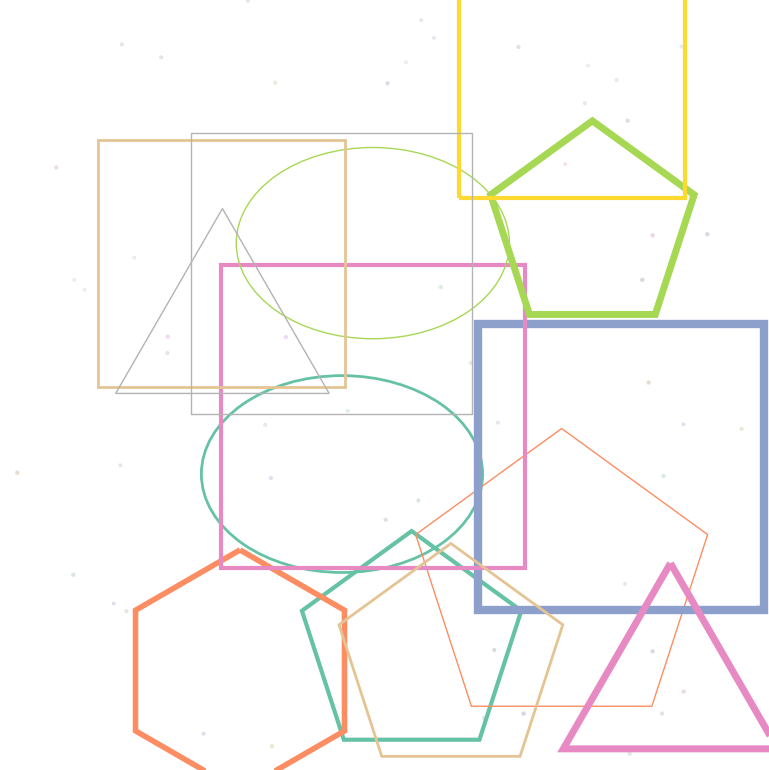[{"shape": "pentagon", "thickness": 1.5, "radius": 0.75, "center": [0.535, 0.161]}, {"shape": "oval", "thickness": 1, "radius": 0.91, "center": [0.444, 0.384]}, {"shape": "hexagon", "thickness": 2, "radius": 0.78, "center": [0.312, 0.129]}, {"shape": "pentagon", "thickness": 0.5, "radius": 1.0, "center": [0.729, 0.244]}, {"shape": "square", "thickness": 3, "radius": 0.93, "center": [0.807, 0.394]}, {"shape": "square", "thickness": 1.5, "radius": 0.98, "center": [0.485, 0.459]}, {"shape": "triangle", "thickness": 2.5, "radius": 0.8, "center": [0.871, 0.108]}, {"shape": "oval", "thickness": 0.5, "radius": 0.89, "center": [0.484, 0.684]}, {"shape": "pentagon", "thickness": 2.5, "radius": 0.69, "center": [0.769, 0.704]}, {"shape": "square", "thickness": 1.5, "radius": 0.73, "center": [0.743, 0.89]}, {"shape": "square", "thickness": 1, "radius": 0.8, "center": [0.287, 0.658]}, {"shape": "pentagon", "thickness": 1, "radius": 0.76, "center": [0.586, 0.141]}, {"shape": "triangle", "thickness": 0.5, "radius": 0.8, "center": [0.289, 0.569]}, {"shape": "square", "thickness": 0.5, "radius": 0.91, "center": [0.43, 0.645]}]